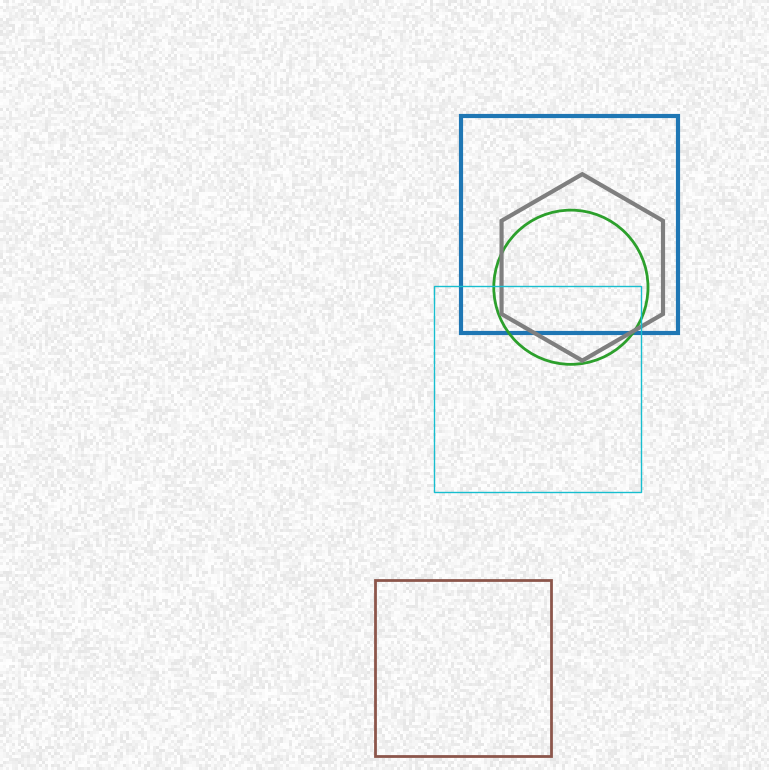[{"shape": "square", "thickness": 1.5, "radius": 0.7, "center": [0.74, 0.709]}, {"shape": "circle", "thickness": 1, "radius": 0.5, "center": [0.741, 0.627]}, {"shape": "square", "thickness": 1, "radius": 0.57, "center": [0.601, 0.133]}, {"shape": "hexagon", "thickness": 1.5, "radius": 0.61, "center": [0.756, 0.653]}, {"shape": "square", "thickness": 0.5, "radius": 0.67, "center": [0.698, 0.495]}]